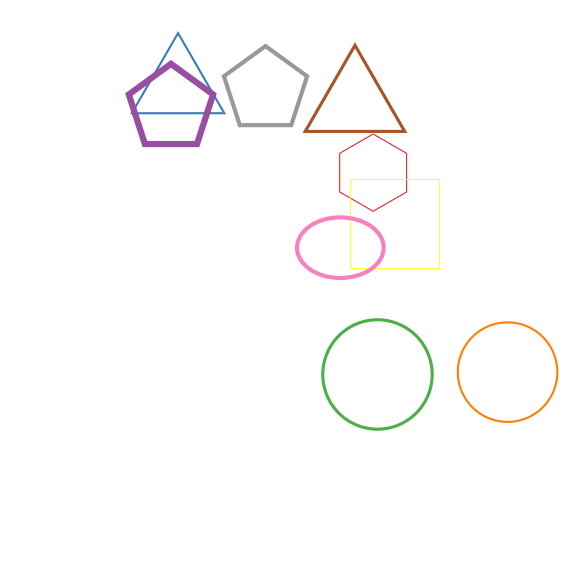[{"shape": "hexagon", "thickness": 0.5, "radius": 0.33, "center": [0.646, 0.7]}, {"shape": "triangle", "thickness": 1, "radius": 0.46, "center": [0.308, 0.849]}, {"shape": "circle", "thickness": 1.5, "radius": 0.47, "center": [0.654, 0.351]}, {"shape": "pentagon", "thickness": 3, "radius": 0.38, "center": [0.296, 0.812]}, {"shape": "circle", "thickness": 1, "radius": 0.43, "center": [0.879, 0.355]}, {"shape": "square", "thickness": 0.5, "radius": 0.39, "center": [0.684, 0.613]}, {"shape": "triangle", "thickness": 1.5, "radius": 0.5, "center": [0.615, 0.821]}, {"shape": "oval", "thickness": 2, "radius": 0.37, "center": [0.589, 0.57]}, {"shape": "pentagon", "thickness": 2, "radius": 0.38, "center": [0.46, 0.844]}]